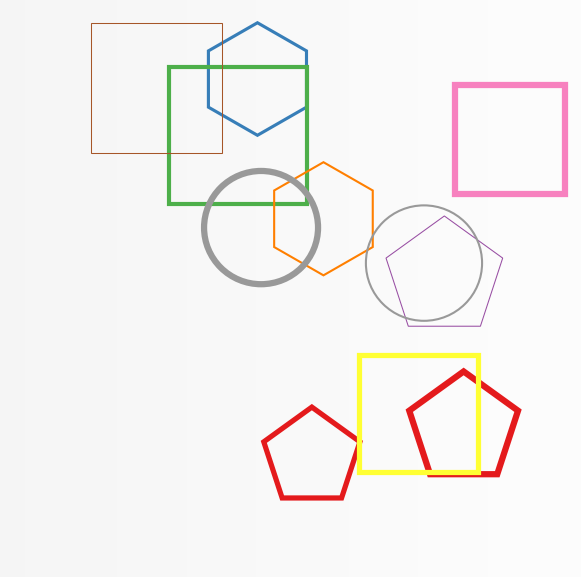[{"shape": "pentagon", "thickness": 2.5, "radius": 0.43, "center": [0.537, 0.207]}, {"shape": "pentagon", "thickness": 3, "radius": 0.49, "center": [0.798, 0.258]}, {"shape": "hexagon", "thickness": 1.5, "radius": 0.49, "center": [0.443, 0.862]}, {"shape": "square", "thickness": 2, "radius": 0.59, "center": [0.41, 0.764]}, {"shape": "pentagon", "thickness": 0.5, "radius": 0.53, "center": [0.764, 0.52]}, {"shape": "hexagon", "thickness": 1, "radius": 0.49, "center": [0.556, 0.62]}, {"shape": "square", "thickness": 2.5, "radius": 0.51, "center": [0.72, 0.283]}, {"shape": "square", "thickness": 0.5, "radius": 0.56, "center": [0.269, 0.846]}, {"shape": "square", "thickness": 3, "radius": 0.47, "center": [0.877, 0.758]}, {"shape": "circle", "thickness": 1, "radius": 0.5, "center": [0.729, 0.544]}, {"shape": "circle", "thickness": 3, "radius": 0.49, "center": [0.449, 0.605]}]